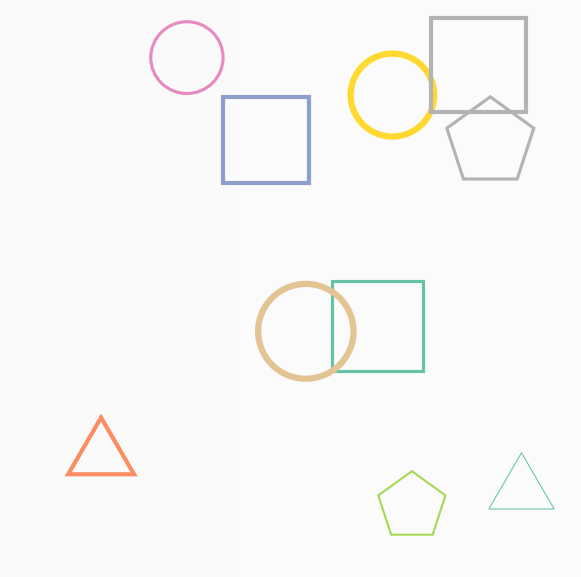[{"shape": "square", "thickness": 1.5, "radius": 0.39, "center": [0.65, 0.434]}, {"shape": "triangle", "thickness": 0.5, "radius": 0.32, "center": [0.897, 0.15]}, {"shape": "triangle", "thickness": 2, "radius": 0.33, "center": [0.174, 0.211]}, {"shape": "square", "thickness": 2, "radius": 0.37, "center": [0.458, 0.757]}, {"shape": "circle", "thickness": 1.5, "radius": 0.31, "center": [0.322, 0.899]}, {"shape": "pentagon", "thickness": 1, "radius": 0.3, "center": [0.709, 0.122]}, {"shape": "circle", "thickness": 3, "radius": 0.36, "center": [0.675, 0.835]}, {"shape": "circle", "thickness": 3, "radius": 0.41, "center": [0.526, 0.425]}, {"shape": "pentagon", "thickness": 1.5, "radius": 0.39, "center": [0.844, 0.753]}, {"shape": "square", "thickness": 2, "radius": 0.41, "center": [0.823, 0.887]}]